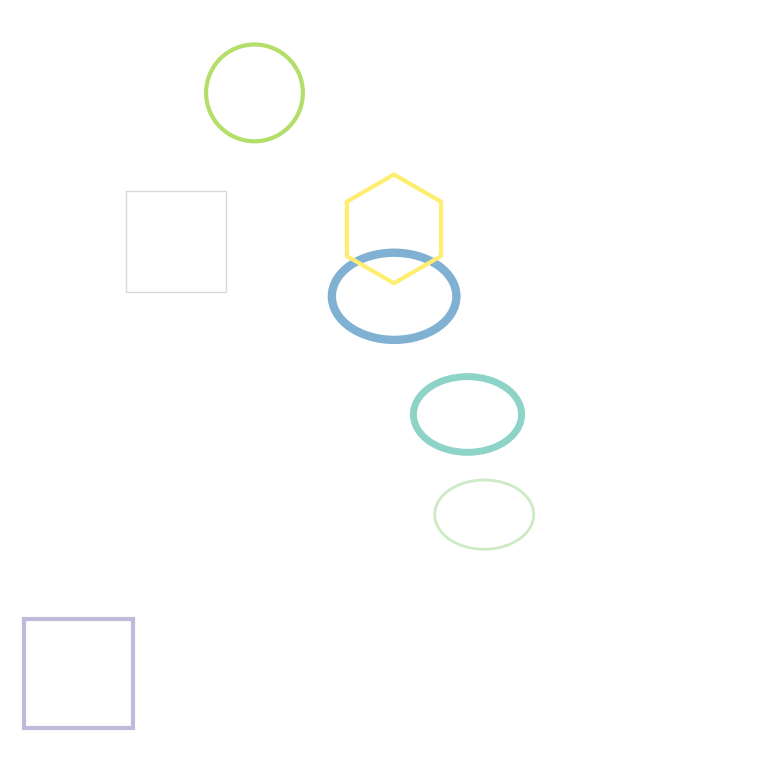[{"shape": "oval", "thickness": 2.5, "radius": 0.35, "center": [0.607, 0.462]}, {"shape": "square", "thickness": 1.5, "radius": 0.35, "center": [0.102, 0.125]}, {"shape": "oval", "thickness": 3, "radius": 0.4, "center": [0.512, 0.615]}, {"shape": "circle", "thickness": 1.5, "radius": 0.31, "center": [0.331, 0.879]}, {"shape": "square", "thickness": 0.5, "radius": 0.33, "center": [0.228, 0.687]}, {"shape": "oval", "thickness": 1, "radius": 0.32, "center": [0.629, 0.332]}, {"shape": "hexagon", "thickness": 1.5, "radius": 0.35, "center": [0.512, 0.703]}]